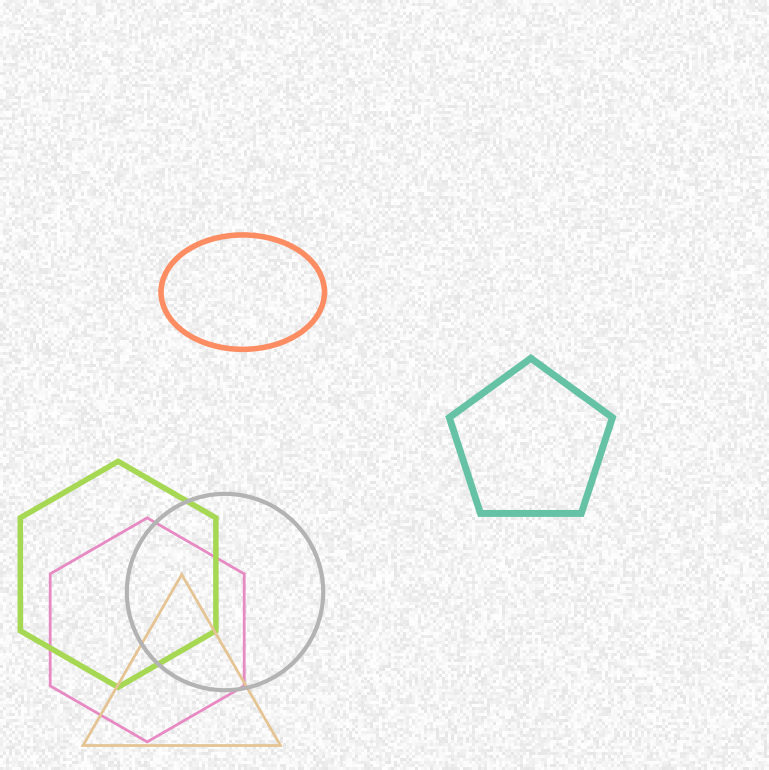[{"shape": "pentagon", "thickness": 2.5, "radius": 0.56, "center": [0.689, 0.423]}, {"shape": "oval", "thickness": 2, "radius": 0.53, "center": [0.315, 0.621]}, {"shape": "hexagon", "thickness": 1, "radius": 0.73, "center": [0.191, 0.182]}, {"shape": "hexagon", "thickness": 2, "radius": 0.73, "center": [0.153, 0.254]}, {"shape": "triangle", "thickness": 1, "radius": 0.74, "center": [0.236, 0.106]}, {"shape": "circle", "thickness": 1.5, "radius": 0.64, "center": [0.292, 0.231]}]